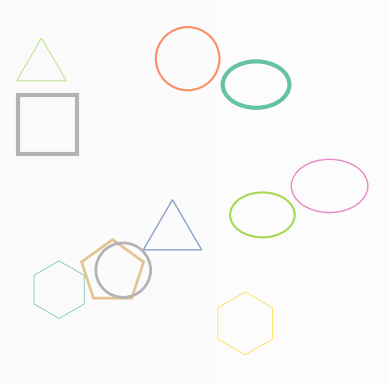[{"shape": "oval", "thickness": 3, "radius": 0.43, "center": [0.661, 0.78]}, {"shape": "hexagon", "thickness": 0.5, "radius": 0.37, "center": [0.153, 0.248]}, {"shape": "circle", "thickness": 1.5, "radius": 0.41, "center": [0.484, 0.848]}, {"shape": "triangle", "thickness": 1, "radius": 0.43, "center": [0.445, 0.395]}, {"shape": "oval", "thickness": 1, "radius": 0.49, "center": [0.85, 0.517]}, {"shape": "oval", "thickness": 1.5, "radius": 0.42, "center": [0.677, 0.442]}, {"shape": "triangle", "thickness": 0.5, "radius": 0.37, "center": [0.107, 0.827]}, {"shape": "hexagon", "thickness": 0.5, "radius": 0.41, "center": [0.633, 0.16]}, {"shape": "pentagon", "thickness": 2, "radius": 0.42, "center": [0.291, 0.294]}, {"shape": "circle", "thickness": 2, "radius": 0.35, "center": [0.318, 0.298]}, {"shape": "square", "thickness": 3, "radius": 0.38, "center": [0.123, 0.678]}]